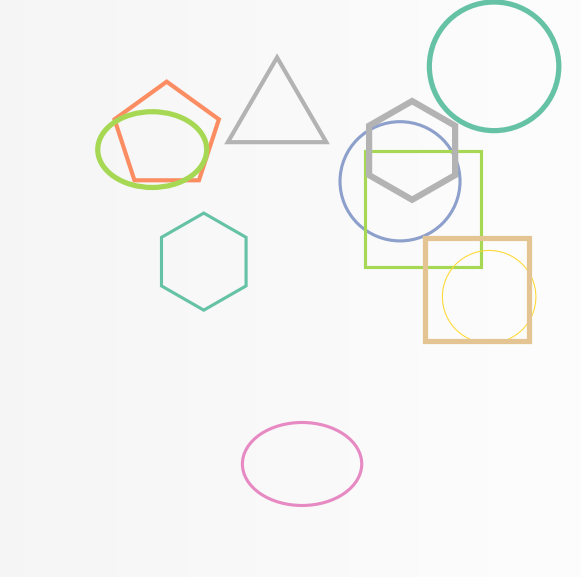[{"shape": "circle", "thickness": 2.5, "radius": 0.56, "center": [0.85, 0.884]}, {"shape": "hexagon", "thickness": 1.5, "radius": 0.42, "center": [0.351, 0.546]}, {"shape": "pentagon", "thickness": 2, "radius": 0.47, "center": [0.287, 0.763]}, {"shape": "circle", "thickness": 1.5, "radius": 0.52, "center": [0.688, 0.685]}, {"shape": "oval", "thickness": 1.5, "radius": 0.51, "center": [0.52, 0.196]}, {"shape": "square", "thickness": 1.5, "radius": 0.5, "center": [0.727, 0.637]}, {"shape": "oval", "thickness": 2.5, "radius": 0.47, "center": [0.262, 0.74]}, {"shape": "circle", "thickness": 0.5, "radius": 0.4, "center": [0.842, 0.485]}, {"shape": "square", "thickness": 2.5, "radius": 0.45, "center": [0.82, 0.497]}, {"shape": "hexagon", "thickness": 3, "radius": 0.43, "center": [0.709, 0.739]}, {"shape": "triangle", "thickness": 2, "radius": 0.49, "center": [0.477, 0.802]}]